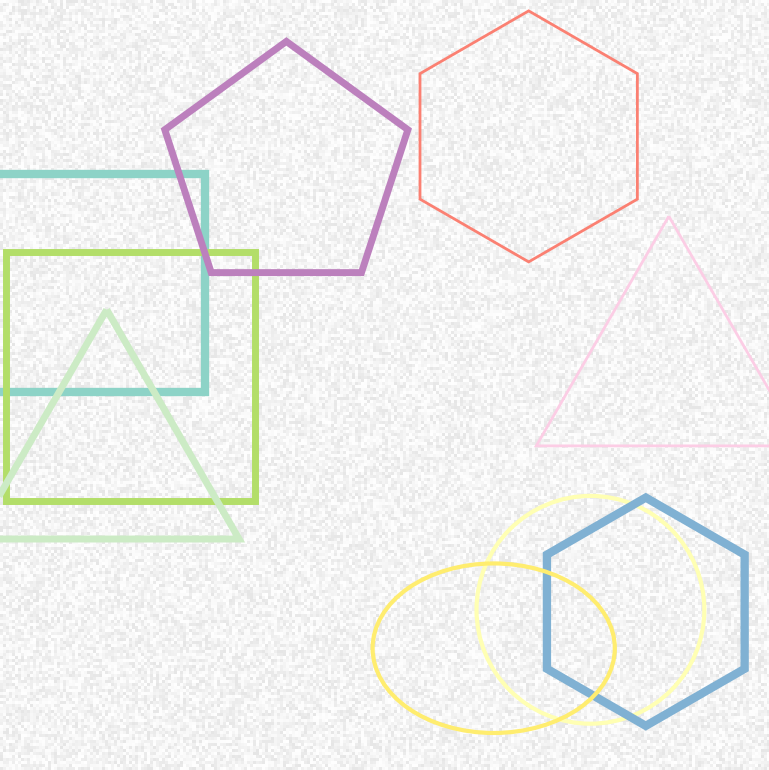[{"shape": "square", "thickness": 3, "radius": 0.71, "center": [0.124, 0.632]}, {"shape": "circle", "thickness": 1.5, "radius": 0.74, "center": [0.767, 0.208]}, {"shape": "hexagon", "thickness": 1, "radius": 0.81, "center": [0.687, 0.823]}, {"shape": "hexagon", "thickness": 3, "radius": 0.74, "center": [0.839, 0.206]}, {"shape": "square", "thickness": 2.5, "radius": 0.81, "center": [0.17, 0.511]}, {"shape": "triangle", "thickness": 1, "radius": 0.99, "center": [0.869, 0.52]}, {"shape": "pentagon", "thickness": 2.5, "radius": 0.83, "center": [0.372, 0.78]}, {"shape": "triangle", "thickness": 2.5, "radius": 0.99, "center": [0.139, 0.399]}, {"shape": "oval", "thickness": 1.5, "radius": 0.79, "center": [0.641, 0.158]}]